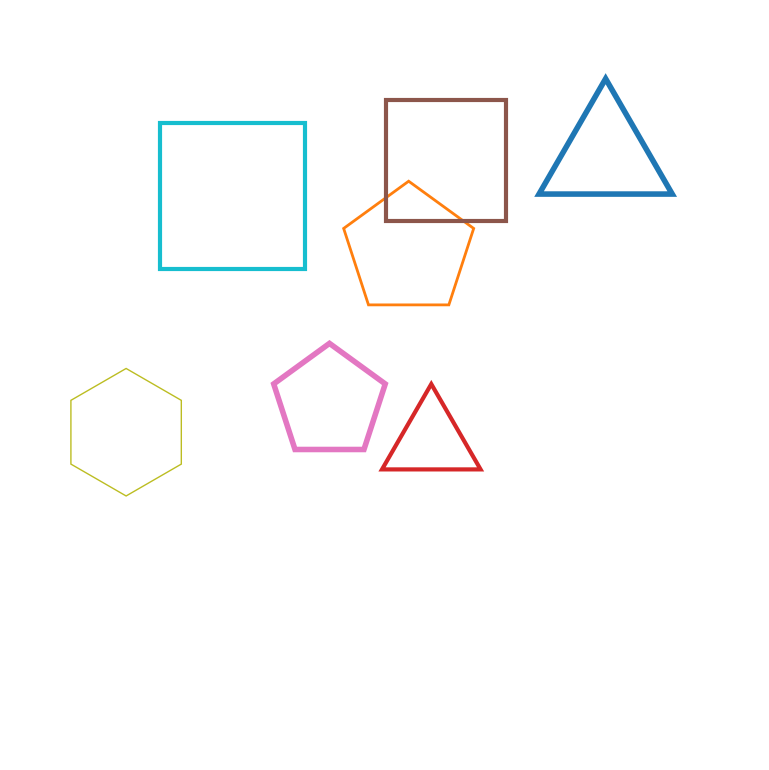[{"shape": "triangle", "thickness": 2, "radius": 0.5, "center": [0.787, 0.798]}, {"shape": "pentagon", "thickness": 1, "radius": 0.44, "center": [0.531, 0.676]}, {"shape": "triangle", "thickness": 1.5, "radius": 0.37, "center": [0.56, 0.427]}, {"shape": "square", "thickness": 1.5, "radius": 0.39, "center": [0.579, 0.792]}, {"shape": "pentagon", "thickness": 2, "radius": 0.38, "center": [0.428, 0.478]}, {"shape": "hexagon", "thickness": 0.5, "radius": 0.41, "center": [0.164, 0.439]}, {"shape": "square", "thickness": 1.5, "radius": 0.47, "center": [0.302, 0.745]}]